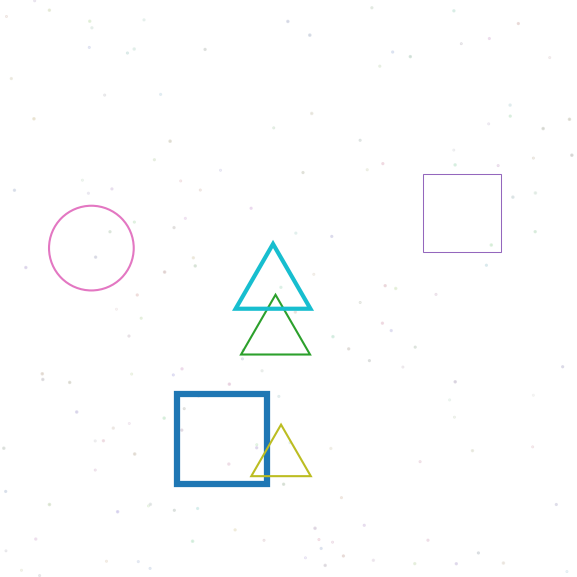[{"shape": "square", "thickness": 3, "radius": 0.39, "center": [0.384, 0.238]}, {"shape": "triangle", "thickness": 1, "radius": 0.34, "center": [0.477, 0.42]}, {"shape": "square", "thickness": 0.5, "radius": 0.34, "center": [0.8, 0.63]}, {"shape": "circle", "thickness": 1, "radius": 0.37, "center": [0.158, 0.57]}, {"shape": "triangle", "thickness": 1, "radius": 0.3, "center": [0.487, 0.204]}, {"shape": "triangle", "thickness": 2, "radius": 0.37, "center": [0.473, 0.502]}]